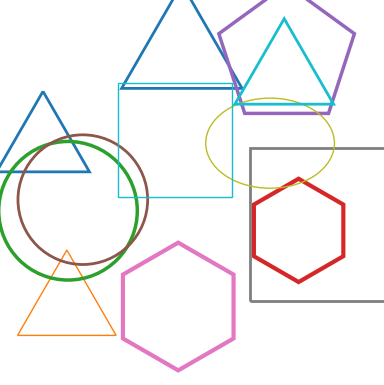[{"shape": "triangle", "thickness": 2, "radius": 0.9, "center": [0.472, 0.861]}, {"shape": "triangle", "thickness": 2, "radius": 0.7, "center": [0.112, 0.623]}, {"shape": "triangle", "thickness": 1, "radius": 0.74, "center": [0.174, 0.203]}, {"shape": "circle", "thickness": 2.5, "radius": 0.9, "center": [0.177, 0.453]}, {"shape": "hexagon", "thickness": 3, "radius": 0.67, "center": [0.776, 0.402]}, {"shape": "pentagon", "thickness": 2.5, "radius": 0.93, "center": [0.744, 0.855]}, {"shape": "circle", "thickness": 2, "radius": 0.84, "center": [0.215, 0.481]}, {"shape": "hexagon", "thickness": 3, "radius": 0.83, "center": [0.463, 0.204]}, {"shape": "square", "thickness": 2, "radius": 0.99, "center": [0.848, 0.417]}, {"shape": "oval", "thickness": 1, "radius": 0.84, "center": [0.702, 0.628]}, {"shape": "square", "thickness": 1, "radius": 0.74, "center": [0.454, 0.635]}, {"shape": "triangle", "thickness": 2, "radius": 0.74, "center": [0.738, 0.803]}]